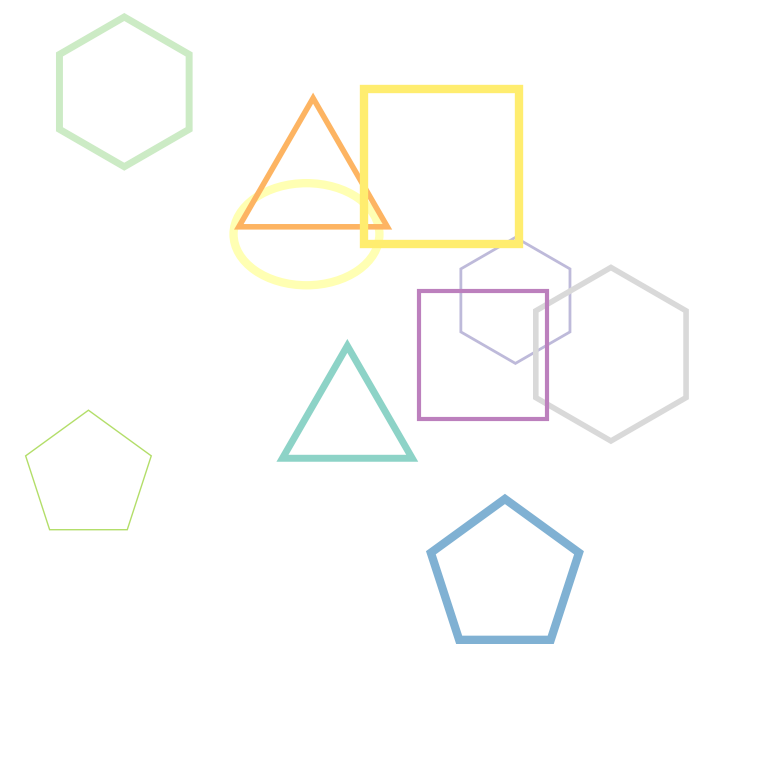[{"shape": "triangle", "thickness": 2.5, "radius": 0.49, "center": [0.451, 0.454]}, {"shape": "oval", "thickness": 3, "radius": 0.47, "center": [0.398, 0.696]}, {"shape": "hexagon", "thickness": 1, "radius": 0.41, "center": [0.669, 0.61]}, {"shape": "pentagon", "thickness": 3, "radius": 0.51, "center": [0.656, 0.251]}, {"shape": "triangle", "thickness": 2, "radius": 0.56, "center": [0.407, 0.761]}, {"shape": "pentagon", "thickness": 0.5, "radius": 0.43, "center": [0.115, 0.381]}, {"shape": "hexagon", "thickness": 2, "radius": 0.56, "center": [0.793, 0.54]}, {"shape": "square", "thickness": 1.5, "radius": 0.42, "center": [0.628, 0.538]}, {"shape": "hexagon", "thickness": 2.5, "radius": 0.49, "center": [0.161, 0.881]}, {"shape": "square", "thickness": 3, "radius": 0.5, "center": [0.573, 0.784]}]